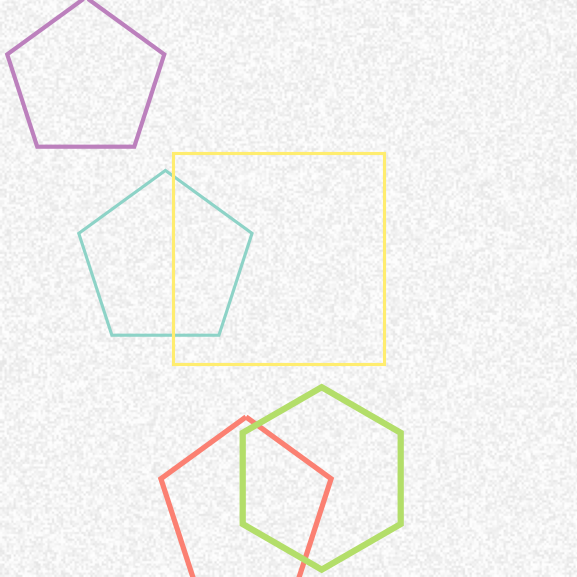[{"shape": "pentagon", "thickness": 1.5, "radius": 0.79, "center": [0.286, 0.546]}, {"shape": "pentagon", "thickness": 2.5, "radius": 0.77, "center": [0.426, 0.122]}, {"shape": "hexagon", "thickness": 3, "radius": 0.79, "center": [0.557, 0.171]}, {"shape": "pentagon", "thickness": 2, "radius": 0.71, "center": [0.148, 0.861]}, {"shape": "square", "thickness": 1.5, "radius": 0.91, "center": [0.482, 0.552]}]